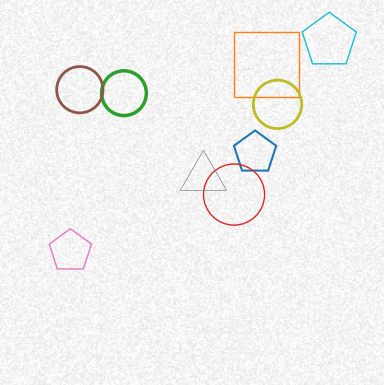[{"shape": "pentagon", "thickness": 1.5, "radius": 0.29, "center": [0.663, 0.604]}, {"shape": "square", "thickness": 1, "radius": 0.42, "center": [0.691, 0.831]}, {"shape": "circle", "thickness": 2.5, "radius": 0.29, "center": [0.322, 0.758]}, {"shape": "circle", "thickness": 1, "radius": 0.4, "center": [0.608, 0.495]}, {"shape": "circle", "thickness": 2, "radius": 0.3, "center": [0.207, 0.767]}, {"shape": "pentagon", "thickness": 1, "radius": 0.29, "center": [0.183, 0.348]}, {"shape": "triangle", "thickness": 0.5, "radius": 0.35, "center": [0.528, 0.54]}, {"shape": "circle", "thickness": 2, "radius": 0.31, "center": [0.721, 0.729]}, {"shape": "pentagon", "thickness": 1, "radius": 0.37, "center": [0.855, 0.894]}]